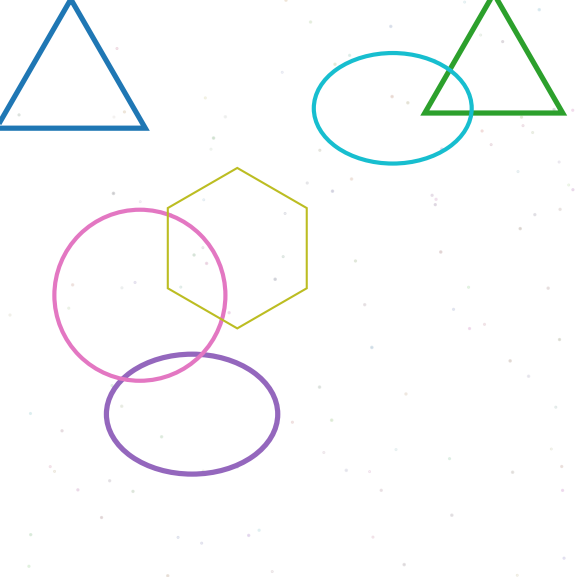[{"shape": "triangle", "thickness": 2.5, "radius": 0.74, "center": [0.123, 0.852]}, {"shape": "triangle", "thickness": 2.5, "radius": 0.69, "center": [0.855, 0.872]}, {"shape": "oval", "thickness": 2.5, "radius": 0.74, "center": [0.333, 0.282]}, {"shape": "circle", "thickness": 2, "radius": 0.74, "center": [0.242, 0.488]}, {"shape": "hexagon", "thickness": 1, "radius": 0.69, "center": [0.411, 0.569]}, {"shape": "oval", "thickness": 2, "radius": 0.68, "center": [0.68, 0.812]}]